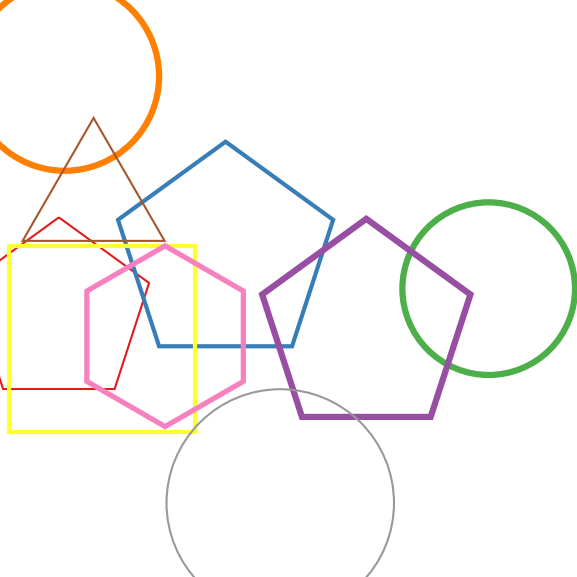[{"shape": "pentagon", "thickness": 1, "radius": 0.82, "center": [0.102, 0.458]}, {"shape": "pentagon", "thickness": 2, "radius": 0.98, "center": [0.391, 0.558]}, {"shape": "circle", "thickness": 3, "radius": 0.75, "center": [0.846, 0.499]}, {"shape": "pentagon", "thickness": 3, "radius": 0.95, "center": [0.634, 0.431]}, {"shape": "circle", "thickness": 3, "radius": 0.82, "center": [0.112, 0.867]}, {"shape": "square", "thickness": 2, "radius": 0.81, "center": [0.176, 0.413]}, {"shape": "triangle", "thickness": 1, "radius": 0.71, "center": [0.162, 0.653]}, {"shape": "hexagon", "thickness": 2.5, "radius": 0.78, "center": [0.286, 0.417]}, {"shape": "circle", "thickness": 1, "radius": 0.98, "center": [0.485, 0.128]}]